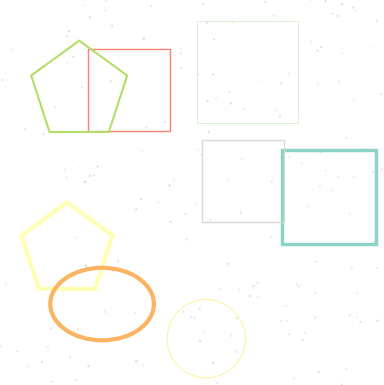[{"shape": "square", "thickness": 2.5, "radius": 0.61, "center": [0.855, 0.489]}, {"shape": "pentagon", "thickness": 3, "radius": 0.62, "center": [0.174, 0.35]}, {"shape": "square", "thickness": 1, "radius": 0.53, "center": [0.335, 0.766]}, {"shape": "oval", "thickness": 3, "radius": 0.67, "center": [0.265, 0.21]}, {"shape": "pentagon", "thickness": 1.5, "radius": 0.66, "center": [0.206, 0.763]}, {"shape": "square", "thickness": 1, "radius": 0.53, "center": [0.631, 0.529]}, {"shape": "square", "thickness": 0.5, "radius": 0.66, "center": [0.642, 0.813]}, {"shape": "circle", "thickness": 0.5, "radius": 0.51, "center": [0.536, 0.12]}]